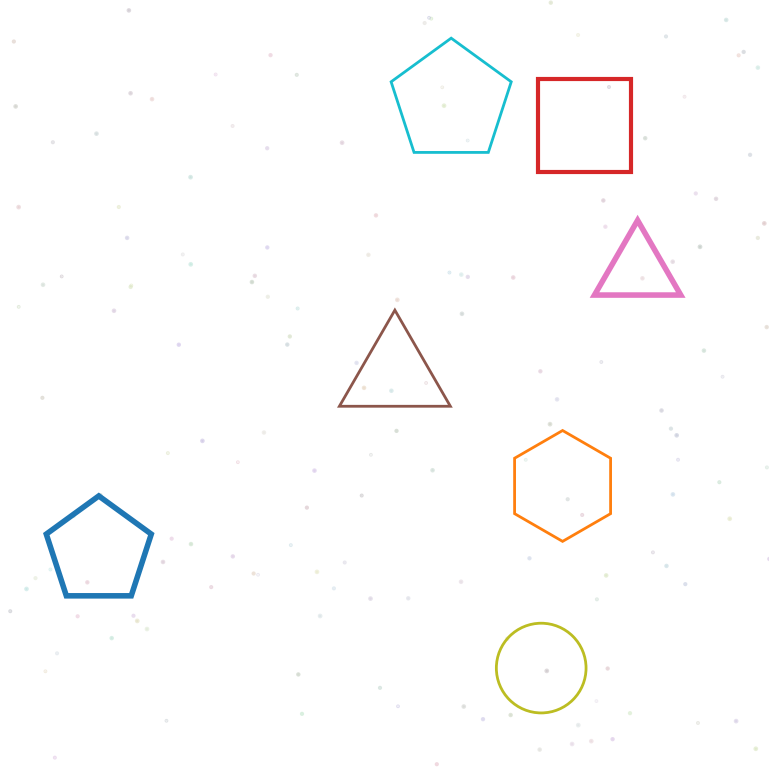[{"shape": "pentagon", "thickness": 2, "radius": 0.36, "center": [0.128, 0.284]}, {"shape": "hexagon", "thickness": 1, "radius": 0.36, "center": [0.731, 0.369]}, {"shape": "square", "thickness": 1.5, "radius": 0.3, "center": [0.759, 0.837]}, {"shape": "triangle", "thickness": 1, "radius": 0.42, "center": [0.513, 0.514]}, {"shape": "triangle", "thickness": 2, "radius": 0.32, "center": [0.828, 0.649]}, {"shape": "circle", "thickness": 1, "radius": 0.29, "center": [0.703, 0.132]}, {"shape": "pentagon", "thickness": 1, "radius": 0.41, "center": [0.586, 0.868]}]